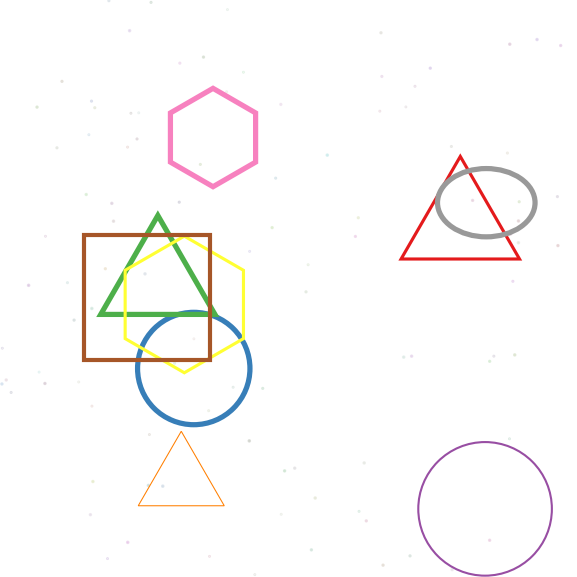[{"shape": "triangle", "thickness": 1.5, "radius": 0.59, "center": [0.797, 0.61]}, {"shape": "circle", "thickness": 2.5, "radius": 0.49, "center": [0.336, 0.361]}, {"shape": "triangle", "thickness": 2.5, "radius": 0.57, "center": [0.273, 0.512]}, {"shape": "circle", "thickness": 1, "radius": 0.58, "center": [0.84, 0.118]}, {"shape": "triangle", "thickness": 0.5, "radius": 0.43, "center": [0.314, 0.166]}, {"shape": "hexagon", "thickness": 1.5, "radius": 0.59, "center": [0.319, 0.472]}, {"shape": "square", "thickness": 2, "radius": 0.54, "center": [0.254, 0.484]}, {"shape": "hexagon", "thickness": 2.5, "radius": 0.43, "center": [0.369, 0.761]}, {"shape": "oval", "thickness": 2.5, "radius": 0.42, "center": [0.842, 0.648]}]